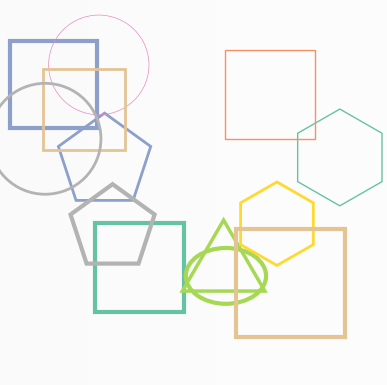[{"shape": "hexagon", "thickness": 1, "radius": 0.63, "center": [0.877, 0.591]}, {"shape": "square", "thickness": 3, "radius": 0.57, "center": [0.36, 0.305]}, {"shape": "square", "thickness": 1, "radius": 0.58, "center": [0.696, 0.753]}, {"shape": "pentagon", "thickness": 2, "radius": 0.63, "center": [0.27, 0.581]}, {"shape": "square", "thickness": 3, "radius": 0.56, "center": [0.138, 0.781]}, {"shape": "circle", "thickness": 0.5, "radius": 0.65, "center": [0.255, 0.831]}, {"shape": "oval", "thickness": 3, "radius": 0.52, "center": [0.583, 0.283]}, {"shape": "triangle", "thickness": 2.5, "radius": 0.61, "center": [0.577, 0.305]}, {"shape": "hexagon", "thickness": 2, "radius": 0.54, "center": [0.715, 0.419]}, {"shape": "square", "thickness": 3, "radius": 0.7, "center": [0.749, 0.265]}, {"shape": "square", "thickness": 2, "radius": 0.53, "center": [0.218, 0.716]}, {"shape": "circle", "thickness": 2, "radius": 0.72, "center": [0.116, 0.64]}, {"shape": "pentagon", "thickness": 3, "radius": 0.57, "center": [0.291, 0.408]}]